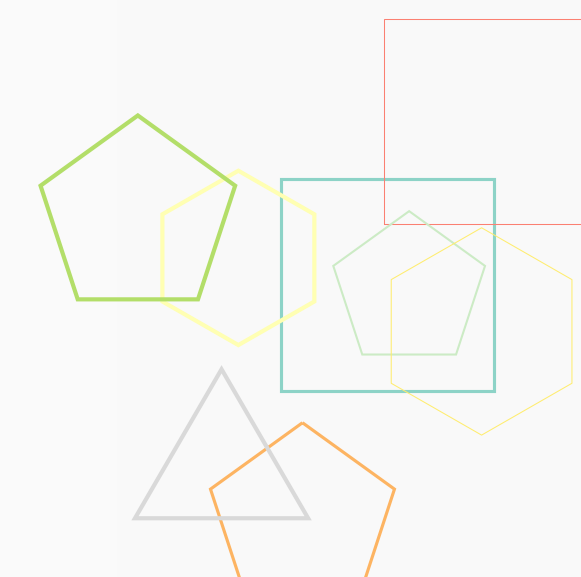[{"shape": "square", "thickness": 1.5, "radius": 0.91, "center": [0.666, 0.506]}, {"shape": "hexagon", "thickness": 2, "radius": 0.75, "center": [0.41, 0.553]}, {"shape": "square", "thickness": 0.5, "radius": 0.89, "center": [0.838, 0.788]}, {"shape": "pentagon", "thickness": 1.5, "radius": 0.83, "center": [0.52, 0.101]}, {"shape": "pentagon", "thickness": 2, "radius": 0.88, "center": [0.237, 0.623]}, {"shape": "triangle", "thickness": 2, "radius": 0.86, "center": [0.381, 0.188]}, {"shape": "pentagon", "thickness": 1, "radius": 0.69, "center": [0.704, 0.496]}, {"shape": "hexagon", "thickness": 0.5, "radius": 0.9, "center": [0.829, 0.425]}]